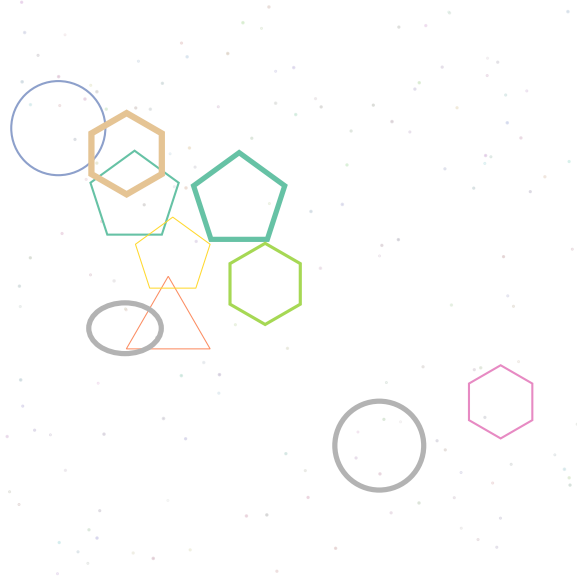[{"shape": "pentagon", "thickness": 1, "radius": 0.4, "center": [0.233, 0.658]}, {"shape": "pentagon", "thickness": 2.5, "radius": 0.41, "center": [0.414, 0.652]}, {"shape": "triangle", "thickness": 0.5, "radius": 0.42, "center": [0.291, 0.437]}, {"shape": "circle", "thickness": 1, "radius": 0.41, "center": [0.101, 0.777]}, {"shape": "hexagon", "thickness": 1, "radius": 0.32, "center": [0.867, 0.303]}, {"shape": "hexagon", "thickness": 1.5, "radius": 0.35, "center": [0.459, 0.508]}, {"shape": "pentagon", "thickness": 0.5, "radius": 0.34, "center": [0.299, 0.555]}, {"shape": "hexagon", "thickness": 3, "radius": 0.35, "center": [0.219, 0.733]}, {"shape": "oval", "thickness": 2.5, "radius": 0.31, "center": [0.216, 0.431]}, {"shape": "circle", "thickness": 2.5, "radius": 0.38, "center": [0.657, 0.227]}]